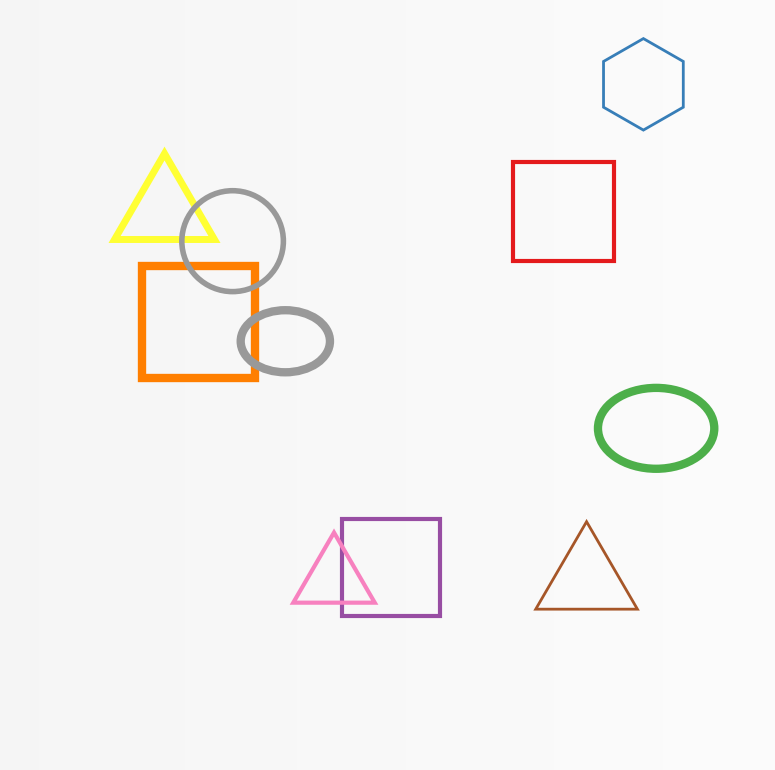[{"shape": "square", "thickness": 1.5, "radius": 0.32, "center": [0.727, 0.725]}, {"shape": "hexagon", "thickness": 1, "radius": 0.3, "center": [0.83, 0.89]}, {"shape": "oval", "thickness": 3, "radius": 0.38, "center": [0.847, 0.444]}, {"shape": "square", "thickness": 1.5, "radius": 0.31, "center": [0.505, 0.263]}, {"shape": "square", "thickness": 3, "radius": 0.36, "center": [0.256, 0.582]}, {"shape": "triangle", "thickness": 2.5, "radius": 0.37, "center": [0.212, 0.726]}, {"shape": "triangle", "thickness": 1, "radius": 0.38, "center": [0.757, 0.247]}, {"shape": "triangle", "thickness": 1.5, "radius": 0.3, "center": [0.431, 0.248]}, {"shape": "circle", "thickness": 2, "radius": 0.33, "center": [0.3, 0.687]}, {"shape": "oval", "thickness": 3, "radius": 0.29, "center": [0.368, 0.557]}]